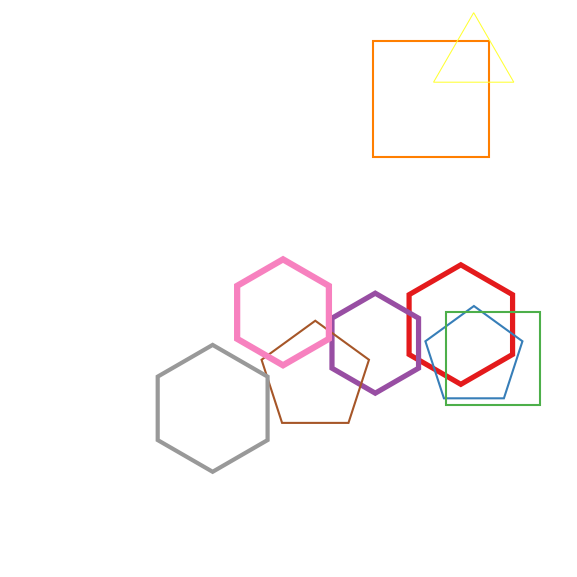[{"shape": "hexagon", "thickness": 2.5, "radius": 0.52, "center": [0.798, 0.437]}, {"shape": "pentagon", "thickness": 1, "radius": 0.44, "center": [0.821, 0.381]}, {"shape": "square", "thickness": 1, "radius": 0.4, "center": [0.854, 0.379]}, {"shape": "hexagon", "thickness": 2.5, "radius": 0.43, "center": [0.65, 0.405]}, {"shape": "square", "thickness": 1, "radius": 0.5, "center": [0.747, 0.828]}, {"shape": "triangle", "thickness": 0.5, "radius": 0.4, "center": [0.82, 0.897]}, {"shape": "pentagon", "thickness": 1, "radius": 0.49, "center": [0.546, 0.346]}, {"shape": "hexagon", "thickness": 3, "radius": 0.46, "center": [0.49, 0.458]}, {"shape": "hexagon", "thickness": 2, "radius": 0.55, "center": [0.368, 0.292]}]